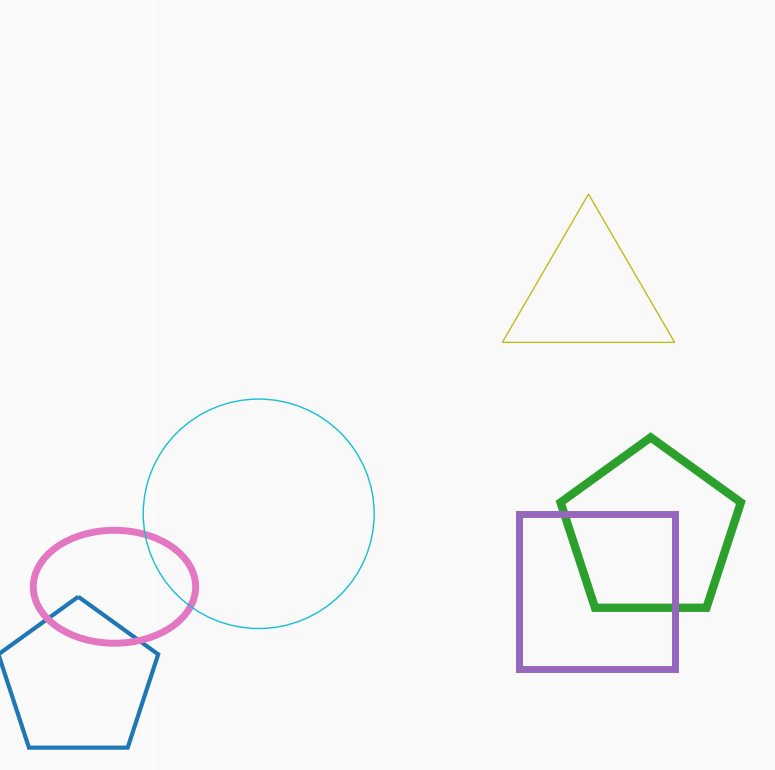[{"shape": "pentagon", "thickness": 1.5, "radius": 0.54, "center": [0.101, 0.117]}, {"shape": "pentagon", "thickness": 3, "radius": 0.61, "center": [0.84, 0.31]}, {"shape": "square", "thickness": 2.5, "radius": 0.5, "center": [0.77, 0.231]}, {"shape": "oval", "thickness": 2.5, "radius": 0.52, "center": [0.148, 0.238]}, {"shape": "triangle", "thickness": 0.5, "radius": 0.64, "center": [0.759, 0.62]}, {"shape": "circle", "thickness": 0.5, "radius": 0.74, "center": [0.334, 0.333]}]